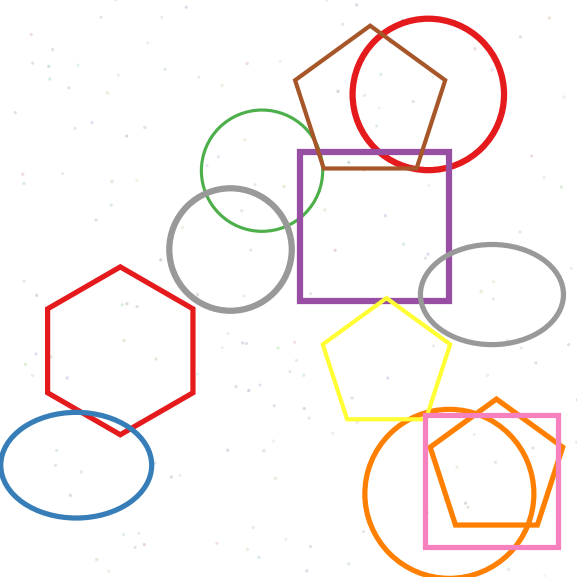[{"shape": "circle", "thickness": 3, "radius": 0.66, "center": [0.742, 0.836]}, {"shape": "hexagon", "thickness": 2.5, "radius": 0.73, "center": [0.208, 0.392]}, {"shape": "oval", "thickness": 2.5, "radius": 0.65, "center": [0.132, 0.194]}, {"shape": "circle", "thickness": 1.5, "radius": 0.53, "center": [0.454, 0.704]}, {"shape": "square", "thickness": 3, "radius": 0.64, "center": [0.648, 0.607]}, {"shape": "circle", "thickness": 2.5, "radius": 0.73, "center": [0.778, 0.144]}, {"shape": "pentagon", "thickness": 2.5, "radius": 0.6, "center": [0.86, 0.188]}, {"shape": "pentagon", "thickness": 2, "radius": 0.58, "center": [0.669, 0.367]}, {"shape": "pentagon", "thickness": 2, "radius": 0.68, "center": [0.641, 0.818]}, {"shape": "square", "thickness": 2.5, "radius": 0.57, "center": [0.851, 0.166]}, {"shape": "oval", "thickness": 2.5, "radius": 0.62, "center": [0.852, 0.489]}, {"shape": "circle", "thickness": 3, "radius": 0.53, "center": [0.399, 0.567]}]